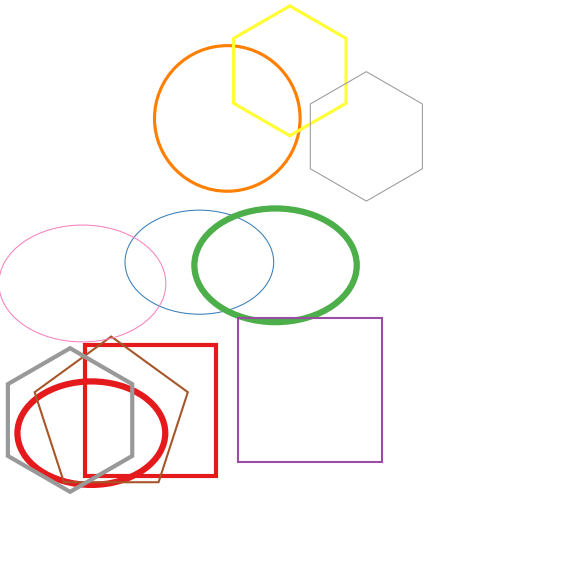[{"shape": "oval", "thickness": 3, "radius": 0.64, "center": [0.158, 0.249]}, {"shape": "square", "thickness": 2, "radius": 0.57, "center": [0.261, 0.288]}, {"shape": "oval", "thickness": 0.5, "radius": 0.64, "center": [0.345, 0.545]}, {"shape": "oval", "thickness": 3, "radius": 0.7, "center": [0.477, 0.54]}, {"shape": "square", "thickness": 1, "radius": 0.62, "center": [0.537, 0.324]}, {"shape": "circle", "thickness": 1.5, "radius": 0.63, "center": [0.394, 0.794]}, {"shape": "hexagon", "thickness": 1.5, "radius": 0.56, "center": [0.502, 0.876]}, {"shape": "pentagon", "thickness": 1, "radius": 0.7, "center": [0.193, 0.277]}, {"shape": "oval", "thickness": 0.5, "radius": 0.72, "center": [0.143, 0.508]}, {"shape": "hexagon", "thickness": 2, "radius": 0.62, "center": [0.121, 0.272]}, {"shape": "hexagon", "thickness": 0.5, "radius": 0.56, "center": [0.634, 0.763]}]